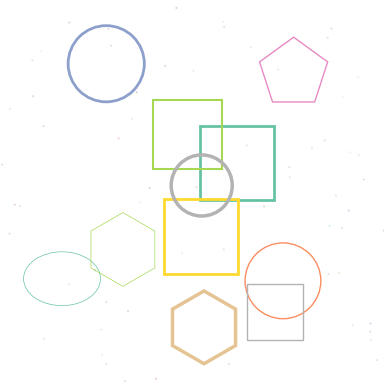[{"shape": "oval", "thickness": 0.5, "radius": 0.5, "center": [0.161, 0.276]}, {"shape": "square", "thickness": 2, "radius": 0.48, "center": [0.614, 0.577]}, {"shape": "circle", "thickness": 1, "radius": 0.49, "center": [0.735, 0.271]}, {"shape": "circle", "thickness": 2, "radius": 0.49, "center": [0.276, 0.834]}, {"shape": "pentagon", "thickness": 1, "radius": 0.47, "center": [0.763, 0.81]}, {"shape": "square", "thickness": 1.5, "radius": 0.45, "center": [0.488, 0.652]}, {"shape": "hexagon", "thickness": 0.5, "radius": 0.48, "center": [0.319, 0.352]}, {"shape": "square", "thickness": 2, "radius": 0.48, "center": [0.523, 0.385]}, {"shape": "hexagon", "thickness": 2.5, "radius": 0.47, "center": [0.53, 0.15]}, {"shape": "square", "thickness": 1, "radius": 0.36, "center": [0.715, 0.188]}, {"shape": "circle", "thickness": 2.5, "radius": 0.4, "center": [0.524, 0.518]}]